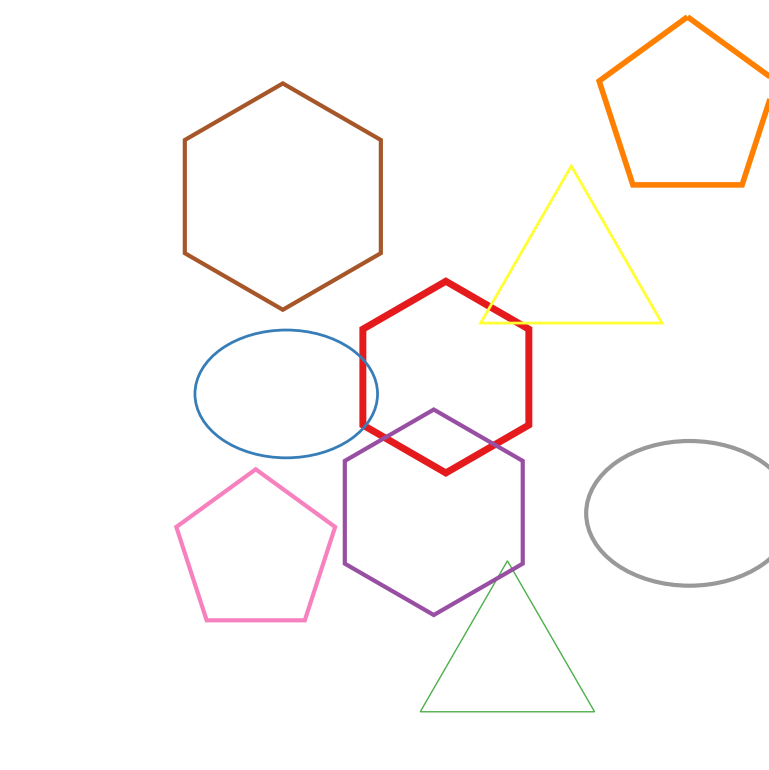[{"shape": "hexagon", "thickness": 2.5, "radius": 0.62, "center": [0.579, 0.51]}, {"shape": "oval", "thickness": 1, "radius": 0.59, "center": [0.372, 0.488]}, {"shape": "triangle", "thickness": 0.5, "radius": 0.65, "center": [0.659, 0.141]}, {"shape": "hexagon", "thickness": 1.5, "radius": 0.67, "center": [0.563, 0.335]}, {"shape": "pentagon", "thickness": 2, "radius": 0.6, "center": [0.893, 0.857]}, {"shape": "triangle", "thickness": 1, "radius": 0.68, "center": [0.742, 0.648]}, {"shape": "hexagon", "thickness": 1.5, "radius": 0.73, "center": [0.367, 0.745]}, {"shape": "pentagon", "thickness": 1.5, "radius": 0.54, "center": [0.332, 0.282]}, {"shape": "oval", "thickness": 1.5, "radius": 0.67, "center": [0.895, 0.333]}]